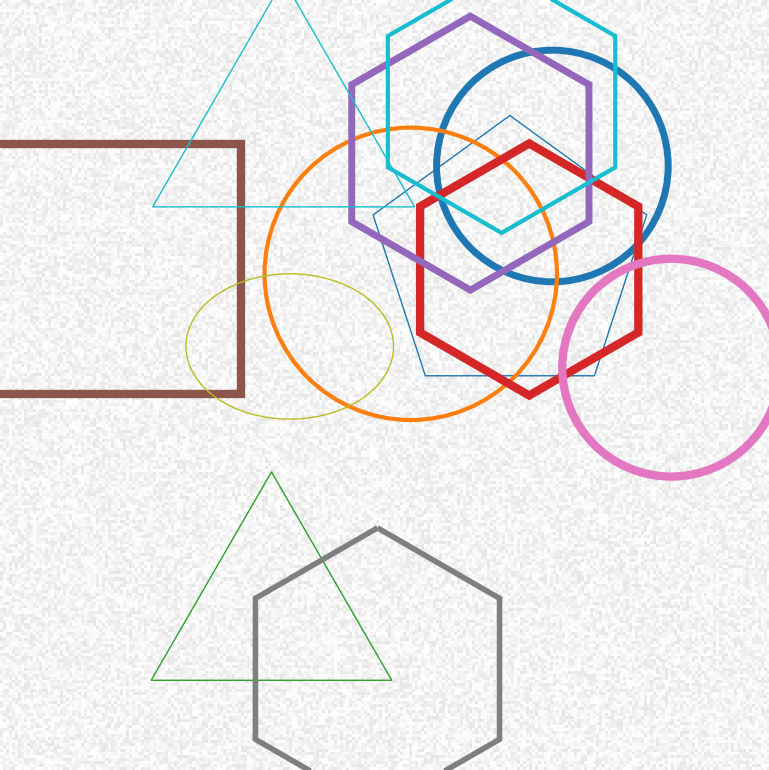[{"shape": "circle", "thickness": 2.5, "radius": 0.75, "center": [0.717, 0.784]}, {"shape": "pentagon", "thickness": 0.5, "radius": 0.93, "center": [0.662, 0.663]}, {"shape": "circle", "thickness": 1.5, "radius": 0.95, "center": [0.533, 0.644]}, {"shape": "triangle", "thickness": 0.5, "radius": 0.9, "center": [0.353, 0.207]}, {"shape": "hexagon", "thickness": 3, "radius": 0.82, "center": [0.687, 0.65]}, {"shape": "hexagon", "thickness": 2.5, "radius": 0.89, "center": [0.611, 0.801]}, {"shape": "square", "thickness": 3, "radius": 0.81, "center": [0.15, 0.651]}, {"shape": "circle", "thickness": 3, "radius": 0.71, "center": [0.872, 0.523]}, {"shape": "hexagon", "thickness": 2, "radius": 0.92, "center": [0.49, 0.131]}, {"shape": "oval", "thickness": 0.5, "radius": 0.67, "center": [0.376, 0.55]}, {"shape": "hexagon", "thickness": 1.5, "radius": 0.85, "center": [0.651, 0.868]}, {"shape": "triangle", "thickness": 0.5, "radius": 0.98, "center": [0.368, 0.83]}]